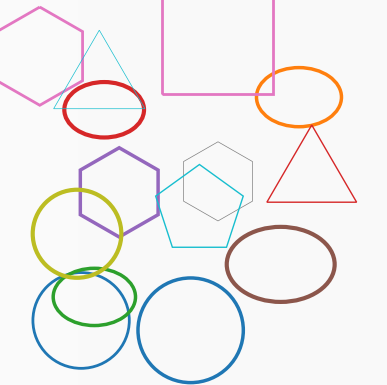[{"shape": "circle", "thickness": 2, "radius": 0.62, "center": [0.209, 0.168]}, {"shape": "circle", "thickness": 2.5, "radius": 0.68, "center": [0.492, 0.142]}, {"shape": "oval", "thickness": 2.5, "radius": 0.55, "center": [0.772, 0.748]}, {"shape": "oval", "thickness": 2.5, "radius": 0.53, "center": [0.243, 0.229]}, {"shape": "triangle", "thickness": 1, "radius": 0.67, "center": [0.805, 0.542]}, {"shape": "oval", "thickness": 3, "radius": 0.51, "center": [0.269, 0.715]}, {"shape": "hexagon", "thickness": 2.5, "radius": 0.58, "center": [0.308, 0.5]}, {"shape": "oval", "thickness": 3, "radius": 0.7, "center": [0.724, 0.313]}, {"shape": "square", "thickness": 2, "radius": 0.72, "center": [0.561, 0.898]}, {"shape": "hexagon", "thickness": 2, "radius": 0.64, "center": [0.103, 0.854]}, {"shape": "hexagon", "thickness": 0.5, "radius": 0.51, "center": [0.563, 0.529]}, {"shape": "circle", "thickness": 3, "radius": 0.57, "center": [0.199, 0.393]}, {"shape": "triangle", "thickness": 0.5, "radius": 0.68, "center": [0.256, 0.786]}, {"shape": "pentagon", "thickness": 1, "radius": 0.59, "center": [0.515, 0.454]}]